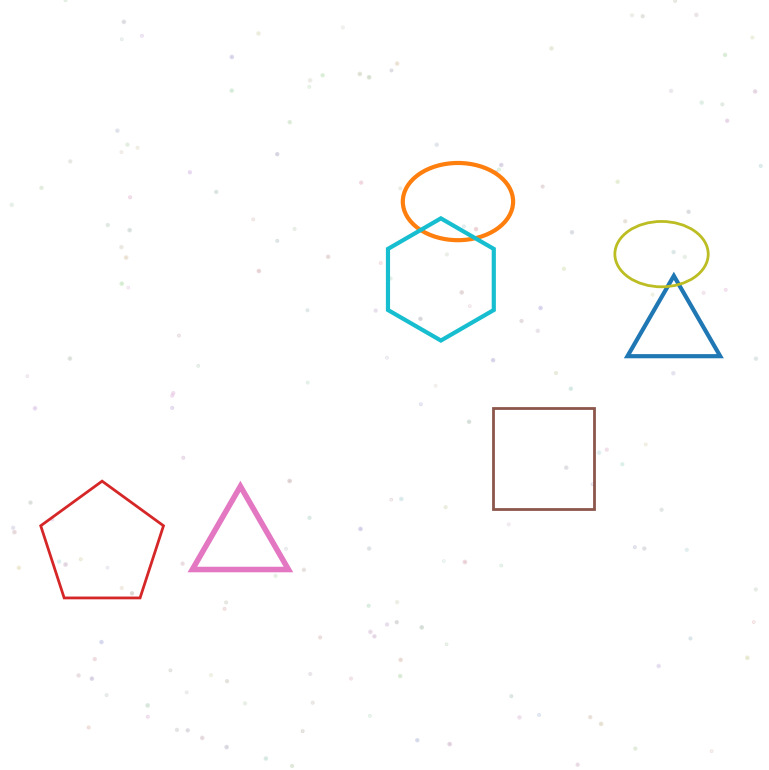[{"shape": "triangle", "thickness": 1.5, "radius": 0.35, "center": [0.875, 0.572]}, {"shape": "oval", "thickness": 1.5, "radius": 0.36, "center": [0.595, 0.738]}, {"shape": "pentagon", "thickness": 1, "radius": 0.42, "center": [0.133, 0.291]}, {"shape": "square", "thickness": 1, "radius": 0.33, "center": [0.706, 0.405]}, {"shape": "triangle", "thickness": 2, "radius": 0.36, "center": [0.312, 0.296]}, {"shape": "oval", "thickness": 1, "radius": 0.3, "center": [0.859, 0.67]}, {"shape": "hexagon", "thickness": 1.5, "radius": 0.4, "center": [0.573, 0.637]}]